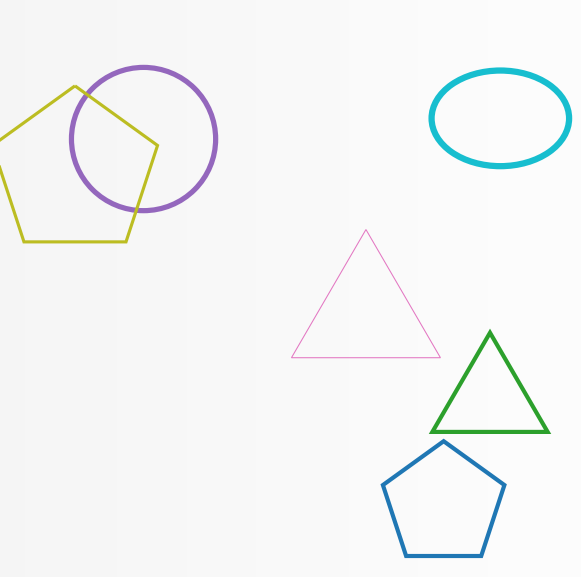[{"shape": "pentagon", "thickness": 2, "radius": 0.55, "center": [0.763, 0.125]}, {"shape": "triangle", "thickness": 2, "radius": 0.57, "center": [0.843, 0.308]}, {"shape": "circle", "thickness": 2.5, "radius": 0.62, "center": [0.247, 0.758]}, {"shape": "triangle", "thickness": 0.5, "radius": 0.74, "center": [0.63, 0.454]}, {"shape": "pentagon", "thickness": 1.5, "radius": 0.75, "center": [0.129, 0.701]}, {"shape": "oval", "thickness": 3, "radius": 0.59, "center": [0.861, 0.794]}]